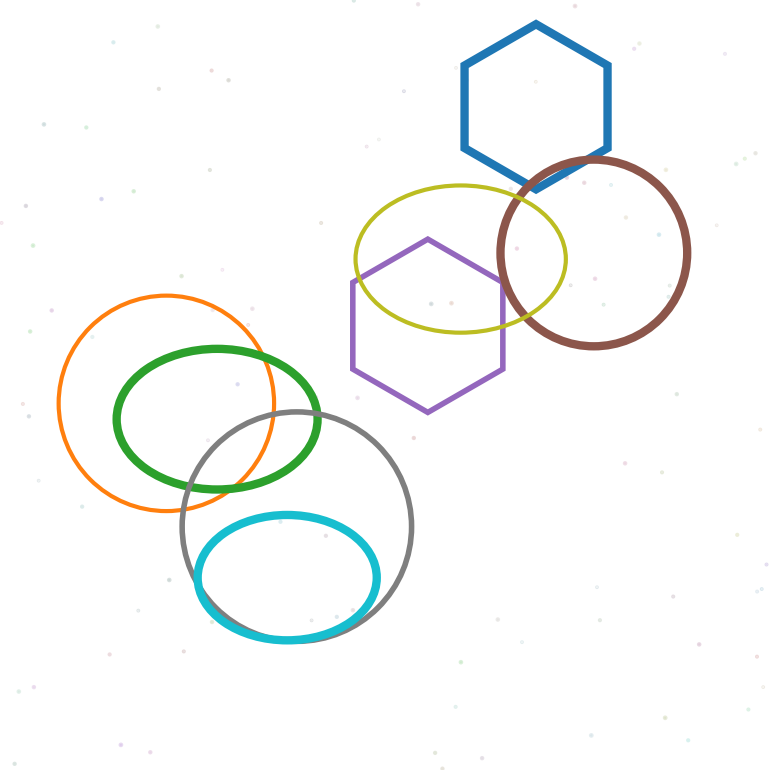[{"shape": "hexagon", "thickness": 3, "radius": 0.54, "center": [0.696, 0.861]}, {"shape": "circle", "thickness": 1.5, "radius": 0.7, "center": [0.216, 0.476]}, {"shape": "oval", "thickness": 3, "radius": 0.65, "center": [0.282, 0.456]}, {"shape": "hexagon", "thickness": 2, "radius": 0.56, "center": [0.556, 0.577]}, {"shape": "circle", "thickness": 3, "radius": 0.61, "center": [0.771, 0.671]}, {"shape": "circle", "thickness": 2, "radius": 0.74, "center": [0.386, 0.316]}, {"shape": "oval", "thickness": 1.5, "radius": 0.68, "center": [0.598, 0.664]}, {"shape": "oval", "thickness": 3, "radius": 0.58, "center": [0.373, 0.25]}]